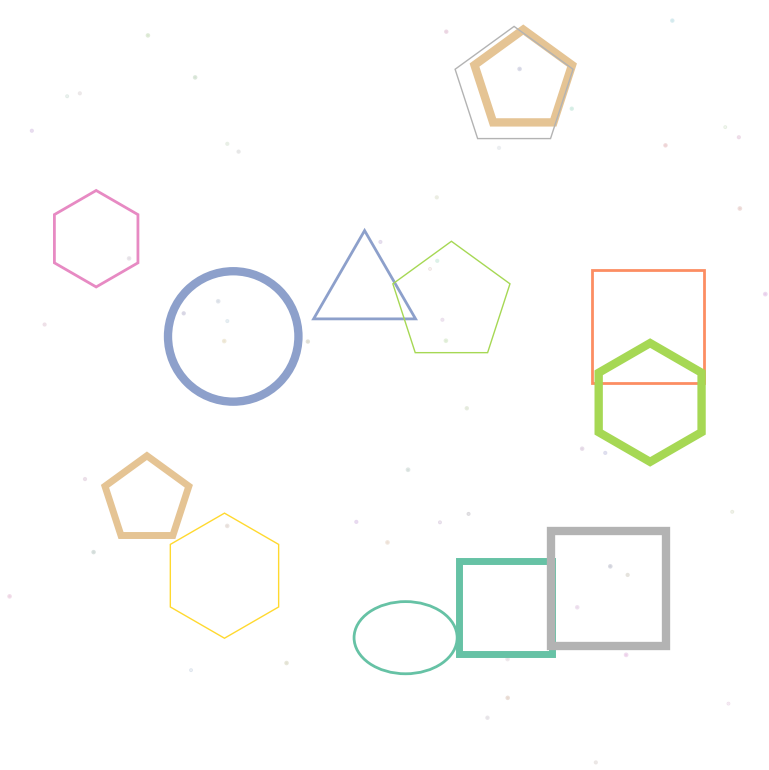[{"shape": "square", "thickness": 2.5, "radius": 0.3, "center": [0.657, 0.211]}, {"shape": "oval", "thickness": 1, "radius": 0.33, "center": [0.527, 0.172]}, {"shape": "square", "thickness": 1, "radius": 0.37, "center": [0.841, 0.576]}, {"shape": "circle", "thickness": 3, "radius": 0.42, "center": [0.303, 0.563]}, {"shape": "triangle", "thickness": 1, "radius": 0.38, "center": [0.473, 0.624]}, {"shape": "hexagon", "thickness": 1, "radius": 0.31, "center": [0.125, 0.69]}, {"shape": "hexagon", "thickness": 3, "radius": 0.39, "center": [0.844, 0.477]}, {"shape": "pentagon", "thickness": 0.5, "radius": 0.4, "center": [0.586, 0.607]}, {"shape": "hexagon", "thickness": 0.5, "radius": 0.41, "center": [0.292, 0.252]}, {"shape": "pentagon", "thickness": 3, "radius": 0.33, "center": [0.68, 0.895]}, {"shape": "pentagon", "thickness": 2.5, "radius": 0.29, "center": [0.191, 0.351]}, {"shape": "pentagon", "thickness": 0.5, "radius": 0.4, "center": [0.668, 0.885]}, {"shape": "square", "thickness": 3, "radius": 0.37, "center": [0.79, 0.236]}]